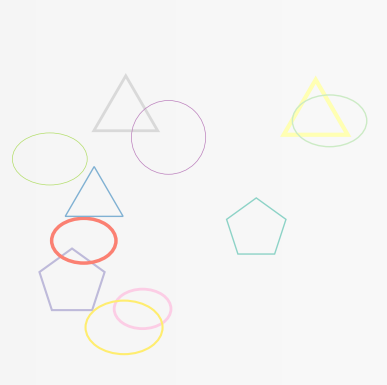[{"shape": "pentagon", "thickness": 1, "radius": 0.4, "center": [0.661, 0.405]}, {"shape": "triangle", "thickness": 3, "radius": 0.48, "center": [0.815, 0.698]}, {"shape": "pentagon", "thickness": 1.5, "radius": 0.44, "center": [0.186, 0.266]}, {"shape": "oval", "thickness": 2.5, "radius": 0.42, "center": [0.216, 0.375]}, {"shape": "triangle", "thickness": 1, "radius": 0.43, "center": [0.243, 0.481]}, {"shape": "oval", "thickness": 0.5, "radius": 0.48, "center": [0.128, 0.587]}, {"shape": "oval", "thickness": 2, "radius": 0.37, "center": [0.368, 0.198]}, {"shape": "triangle", "thickness": 2, "radius": 0.48, "center": [0.325, 0.708]}, {"shape": "circle", "thickness": 0.5, "radius": 0.48, "center": [0.435, 0.643]}, {"shape": "oval", "thickness": 1, "radius": 0.48, "center": [0.851, 0.686]}, {"shape": "oval", "thickness": 1.5, "radius": 0.5, "center": [0.32, 0.15]}]